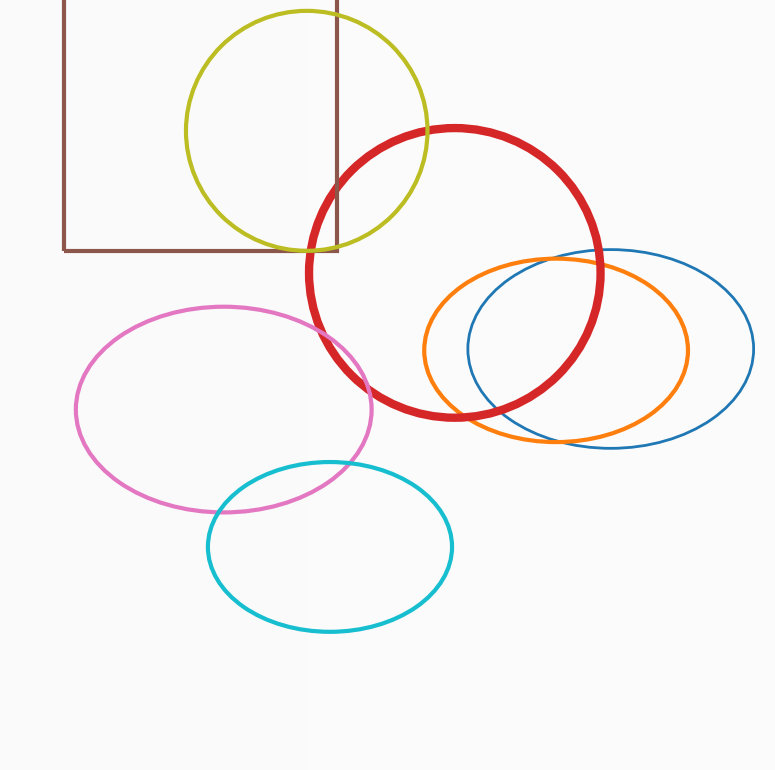[{"shape": "oval", "thickness": 1, "radius": 0.92, "center": [0.788, 0.547]}, {"shape": "oval", "thickness": 1.5, "radius": 0.85, "center": [0.718, 0.545]}, {"shape": "circle", "thickness": 3, "radius": 0.94, "center": [0.587, 0.646]}, {"shape": "square", "thickness": 1.5, "radius": 0.88, "center": [0.259, 0.851]}, {"shape": "oval", "thickness": 1.5, "radius": 0.95, "center": [0.289, 0.468]}, {"shape": "circle", "thickness": 1.5, "radius": 0.78, "center": [0.396, 0.83]}, {"shape": "oval", "thickness": 1.5, "radius": 0.79, "center": [0.426, 0.29]}]